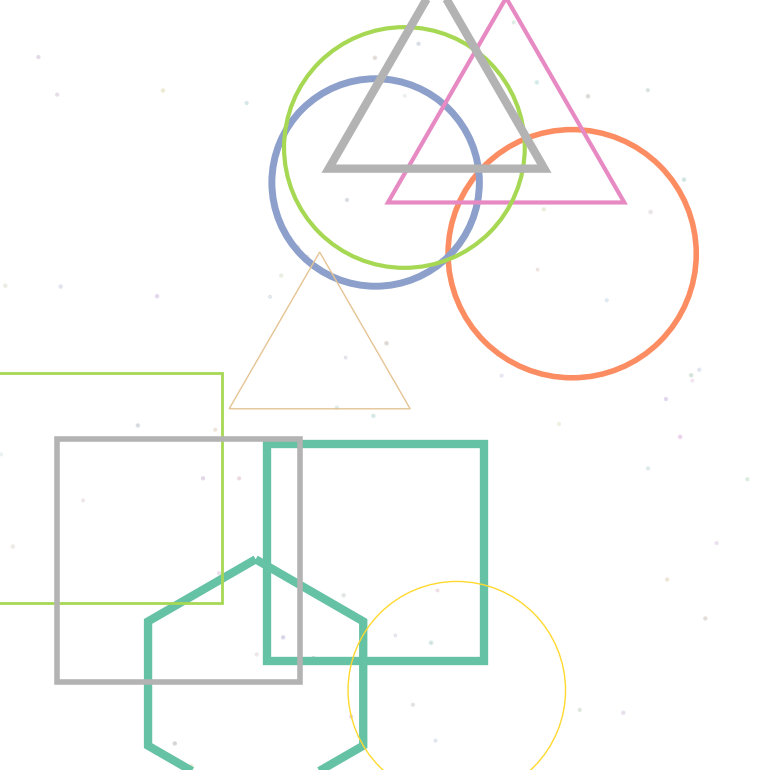[{"shape": "hexagon", "thickness": 3, "radius": 0.81, "center": [0.332, 0.112]}, {"shape": "square", "thickness": 3, "radius": 0.7, "center": [0.487, 0.283]}, {"shape": "circle", "thickness": 2, "radius": 0.81, "center": [0.743, 0.671]}, {"shape": "circle", "thickness": 2.5, "radius": 0.67, "center": [0.488, 0.763]}, {"shape": "triangle", "thickness": 1.5, "radius": 0.89, "center": [0.657, 0.826]}, {"shape": "square", "thickness": 1, "radius": 0.75, "center": [0.138, 0.366]}, {"shape": "circle", "thickness": 1.5, "radius": 0.78, "center": [0.525, 0.808]}, {"shape": "circle", "thickness": 0.5, "radius": 0.71, "center": [0.593, 0.104]}, {"shape": "triangle", "thickness": 0.5, "radius": 0.68, "center": [0.415, 0.537]}, {"shape": "triangle", "thickness": 3, "radius": 0.81, "center": [0.567, 0.862]}, {"shape": "square", "thickness": 2, "radius": 0.79, "center": [0.232, 0.272]}]